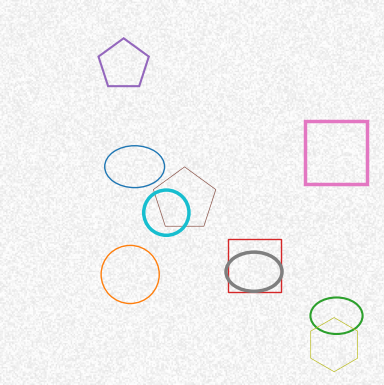[{"shape": "oval", "thickness": 1, "radius": 0.39, "center": [0.35, 0.567]}, {"shape": "circle", "thickness": 1, "radius": 0.38, "center": [0.338, 0.287]}, {"shape": "oval", "thickness": 1.5, "radius": 0.34, "center": [0.874, 0.18]}, {"shape": "square", "thickness": 1, "radius": 0.35, "center": [0.661, 0.311]}, {"shape": "pentagon", "thickness": 1.5, "radius": 0.34, "center": [0.321, 0.832]}, {"shape": "pentagon", "thickness": 0.5, "radius": 0.43, "center": [0.479, 0.481]}, {"shape": "square", "thickness": 2.5, "radius": 0.41, "center": [0.873, 0.604]}, {"shape": "oval", "thickness": 2.5, "radius": 0.36, "center": [0.66, 0.294]}, {"shape": "hexagon", "thickness": 0.5, "radius": 0.35, "center": [0.868, 0.105]}, {"shape": "circle", "thickness": 2.5, "radius": 0.29, "center": [0.432, 0.448]}]